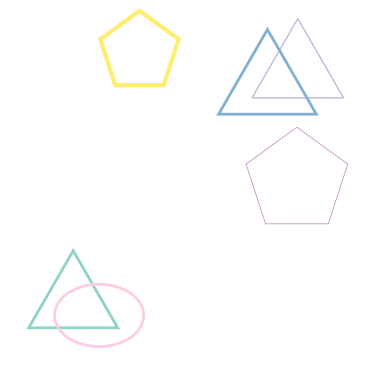[{"shape": "triangle", "thickness": 2, "radius": 0.67, "center": [0.19, 0.215]}, {"shape": "triangle", "thickness": 1, "radius": 0.69, "center": [0.773, 0.814]}, {"shape": "triangle", "thickness": 2, "radius": 0.73, "center": [0.695, 0.777]}, {"shape": "oval", "thickness": 2, "radius": 0.58, "center": [0.257, 0.181]}, {"shape": "pentagon", "thickness": 0.5, "radius": 0.69, "center": [0.771, 0.531]}, {"shape": "pentagon", "thickness": 3, "radius": 0.53, "center": [0.362, 0.865]}]